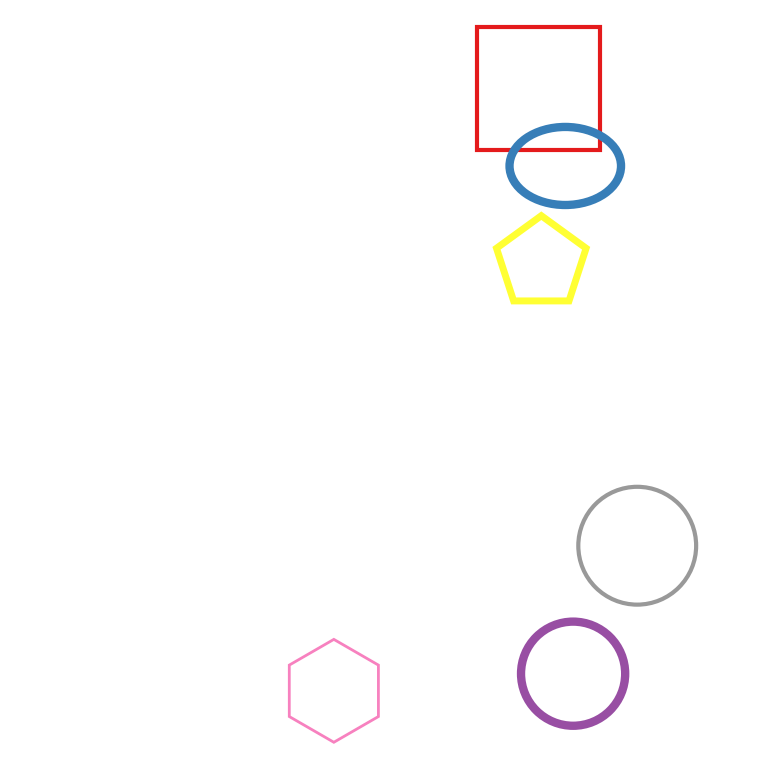[{"shape": "square", "thickness": 1.5, "radius": 0.4, "center": [0.7, 0.885]}, {"shape": "oval", "thickness": 3, "radius": 0.36, "center": [0.734, 0.784]}, {"shape": "circle", "thickness": 3, "radius": 0.34, "center": [0.744, 0.125]}, {"shape": "pentagon", "thickness": 2.5, "radius": 0.31, "center": [0.703, 0.659]}, {"shape": "hexagon", "thickness": 1, "radius": 0.33, "center": [0.434, 0.103]}, {"shape": "circle", "thickness": 1.5, "radius": 0.38, "center": [0.828, 0.291]}]